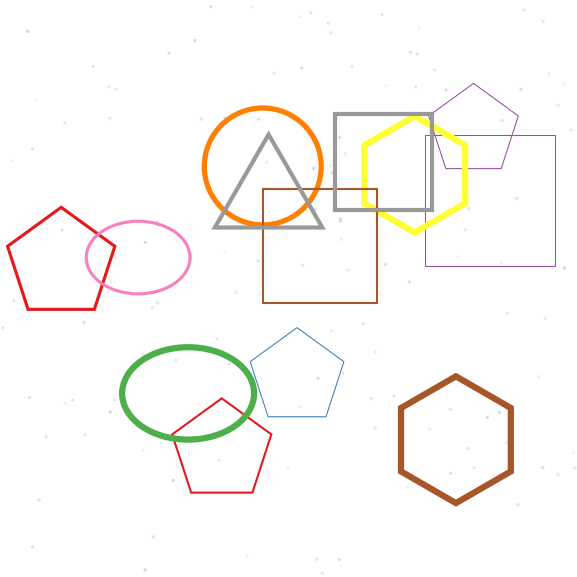[{"shape": "pentagon", "thickness": 1, "radius": 0.45, "center": [0.384, 0.219]}, {"shape": "pentagon", "thickness": 1.5, "radius": 0.49, "center": [0.106, 0.542]}, {"shape": "pentagon", "thickness": 0.5, "radius": 0.43, "center": [0.514, 0.346]}, {"shape": "oval", "thickness": 3, "radius": 0.57, "center": [0.326, 0.318]}, {"shape": "pentagon", "thickness": 0.5, "radius": 0.41, "center": [0.82, 0.773]}, {"shape": "square", "thickness": 0.5, "radius": 0.56, "center": [0.849, 0.652]}, {"shape": "circle", "thickness": 2.5, "radius": 0.51, "center": [0.455, 0.711]}, {"shape": "hexagon", "thickness": 3, "radius": 0.5, "center": [0.718, 0.697]}, {"shape": "hexagon", "thickness": 3, "radius": 0.55, "center": [0.789, 0.238]}, {"shape": "square", "thickness": 1, "radius": 0.49, "center": [0.554, 0.573]}, {"shape": "oval", "thickness": 1.5, "radius": 0.45, "center": [0.239, 0.553]}, {"shape": "square", "thickness": 2, "radius": 0.42, "center": [0.664, 0.718]}, {"shape": "triangle", "thickness": 2, "radius": 0.54, "center": [0.465, 0.659]}]